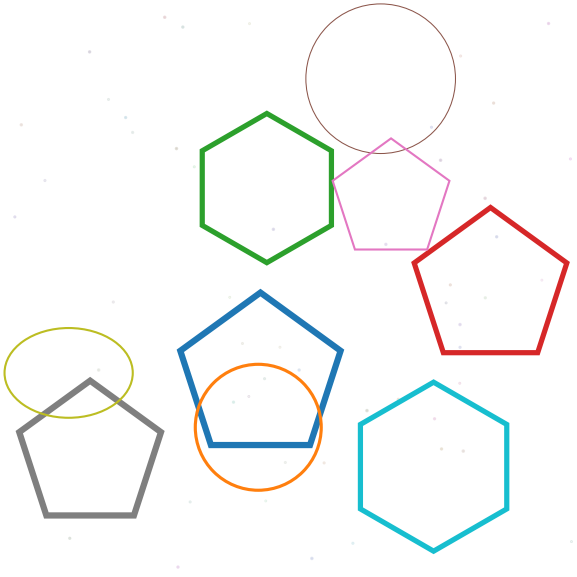[{"shape": "pentagon", "thickness": 3, "radius": 0.73, "center": [0.451, 0.347]}, {"shape": "circle", "thickness": 1.5, "radius": 0.55, "center": [0.447, 0.259]}, {"shape": "hexagon", "thickness": 2.5, "radius": 0.65, "center": [0.462, 0.673]}, {"shape": "pentagon", "thickness": 2.5, "radius": 0.69, "center": [0.849, 0.501]}, {"shape": "circle", "thickness": 0.5, "radius": 0.65, "center": [0.659, 0.863]}, {"shape": "pentagon", "thickness": 1, "radius": 0.53, "center": [0.677, 0.653]}, {"shape": "pentagon", "thickness": 3, "radius": 0.65, "center": [0.156, 0.211]}, {"shape": "oval", "thickness": 1, "radius": 0.56, "center": [0.119, 0.353]}, {"shape": "hexagon", "thickness": 2.5, "radius": 0.73, "center": [0.751, 0.191]}]